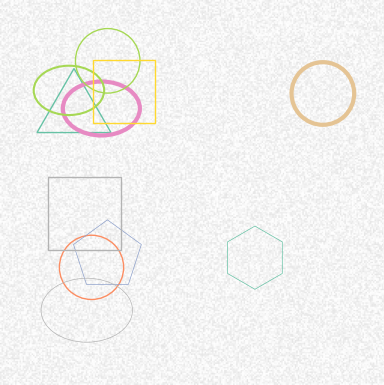[{"shape": "hexagon", "thickness": 0.5, "radius": 0.41, "center": [0.662, 0.331]}, {"shape": "triangle", "thickness": 1, "radius": 0.55, "center": [0.192, 0.711]}, {"shape": "circle", "thickness": 1, "radius": 0.42, "center": [0.238, 0.306]}, {"shape": "pentagon", "thickness": 0.5, "radius": 0.46, "center": [0.279, 0.336]}, {"shape": "oval", "thickness": 3, "radius": 0.5, "center": [0.263, 0.718]}, {"shape": "oval", "thickness": 1.5, "radius": 0.46, "center": [0.179, 0.765]}, {"shape": "circle", "thickness": 1, "radius": 0.42, "center": [0.28, 0.842]}, {"shape": "square", "thickness": 1, "radius": 0.41, "center": [0.322, 0.762]}, {"shape": "circle", "thickness": 3, "radius": 0.41, "center": [0.839, 0.757]}, {"shape": "square", "thickness": 1, "radius": 0.47, "center": [0.22, 0.445]}, {"shape": "oval", "thickness": 0.5, "radius": 0.59, "center": [0.225, 0.194]}]